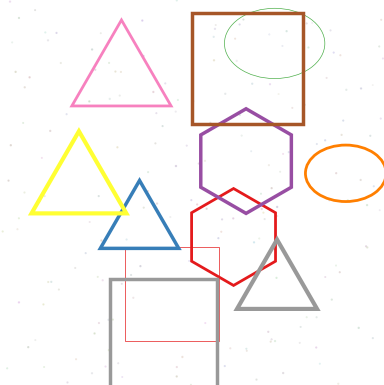[{"shape": "hexagon", "thickness": 2, "radius": 0.63, "center": [0.607, 0.384]}, {"shape": "square", "thickness": 0.5, "radius": 0.61, "center": [0.447, 0.236]}, {"shape": "triangle", "thickness": 2.5, "radius": 0.59, "center": [0.362, 0.414]}, {"shape": "oval", "thickness": 0.5, "radius": 0.65, "center": [0.713, 0.887]}, {"shape": "hexagon", "thickness": 2.5, "radius": 0.68, "center": [0.639, 0.582]}, {"shape": "oval", "thickness": 2, "radius": 0.52, "center": [0.898, 0.55]}, {"shape": "triangle", "thickness": 3, "radius": 0.71, "center": [0.205, 0.517]}, {"shape": "square", "thickness": 2.5, "radius": 0.72, "center": [0.643, 0.822]}, {"shape": "triangle", "thickness": 2, "radius": 0.74, "center": [0.315, 0.799]}, {"shape": "triangle", "thickness": 3, "radius": 0.6, "center": [0.72, 0.258]}, {"shape": "square", "thickness": 2.5, "radius": 0.7, "center": [0.424, 0.136]}]